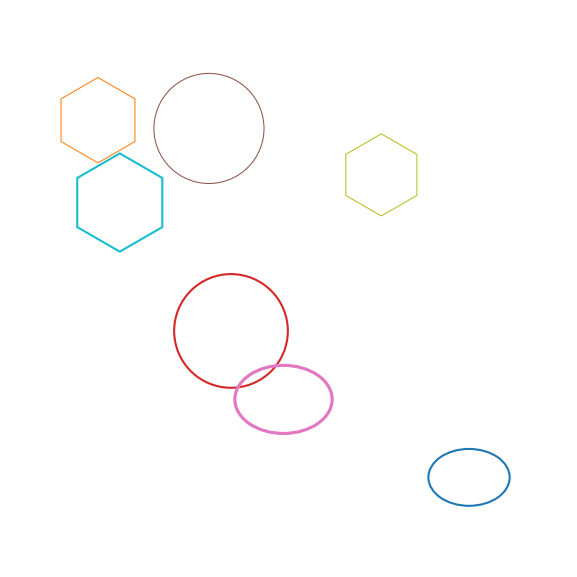[{"shape": "oval", "thickness": 1, "radius": 0.35, "center": [0.812, 0.173]}, {"shape": "hexagon", "thickness": 0.5, "radius": 0.37, "center": [0.17, 0.791]}, {"shape": "circle", "thickness": 1, "radius": 0.49, "center": [0.4, 0.426]}, {"shape": "circle", "thickness": 0.5, "radius": 0.48, "center": [0.362, 0.777]}, {"shape": "oval", "thickness": 1.5, "radius": 0.42, "center": [0.491, 0.308]}, {"shape": "hexagon", "thickness": 0.5, "radius": 0.36, "center": [0.66, 0.696]}, {"shape": "hexagon", "thickness": 1, "radius": 0.43, "center": [0.207, 0.648]}]